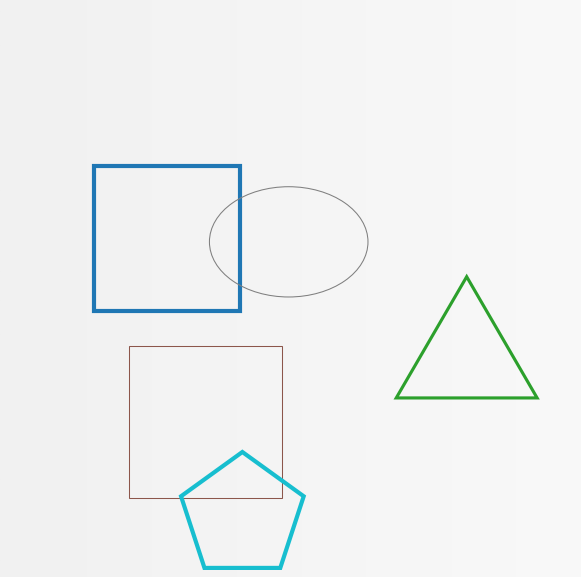[{"shape": "square", "thickness": 2, "radius": 0.63, "center": [0.288, 0.586]}, {"shape": "triangle", "thickness": 1.5, "radius": 0.7, "center": [0.803, 0.38]}, {"shape": "square", "thickness": 0.5, "radius": 0.66, "center": [0.353, 0.268]}, {"shape": "oval", "thickness": 0.5, "radius": 0.68, "center": [0.497, 0.58]}, {"shape": "pentagon", "thickness": 2, "radius": 0.55, "center": [0.417, 0.106]}]